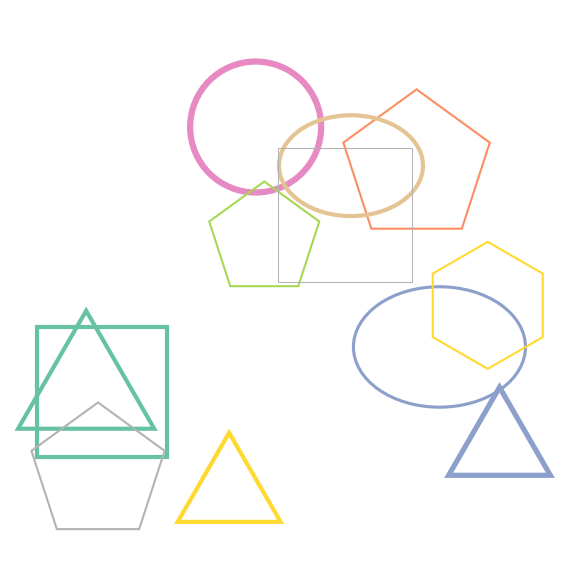[{"shape": "triangle", "thickness": 2, "radius": 0.68, "center": [0.149, 0.325]}, {"shape": "square", "thickness": 2, "radius": 0.56, "center": [0.177, 0.32]}, {"shape": "pentagon", "thickness": 1, "radius": 0.67, "center": [0.721, 0.711]}, {"shape": "triangle", "thickness": 2.5, "radius": 0.51, "center": [0.865, 0.227]}, {"shape": "oval", "thickness": 1.5, "radius": 0.74, "center": [0.761, 0.398]}, {"shape": "circle", "thickness": 3, "radius": 0.57, "center": [0.443, 0.779]}, {"shape": "pentagon", "thickness": 1, "radius": 0.5, "center": [0.458, 0.585]}, {"shape": "hexagon", "thickness": 1, "radius": 0.55, "center": [0.845, 0.47]}, {"shape": "triangle", "thickness": 2, "radius": 0.51, "center": [0.397, 0.147]}, {"shape": "oval", "thickness": 2, "radius": 0.62, "center": [0.608, 0.712]}, {"shape": "square", "thickness": 0.5, "radius": 0.58, "center": [0.598, 0.627]}, {"shape": "pentagon", "thickness": 1, "radius": 0.61, "center": [0.17, 0.181]}]